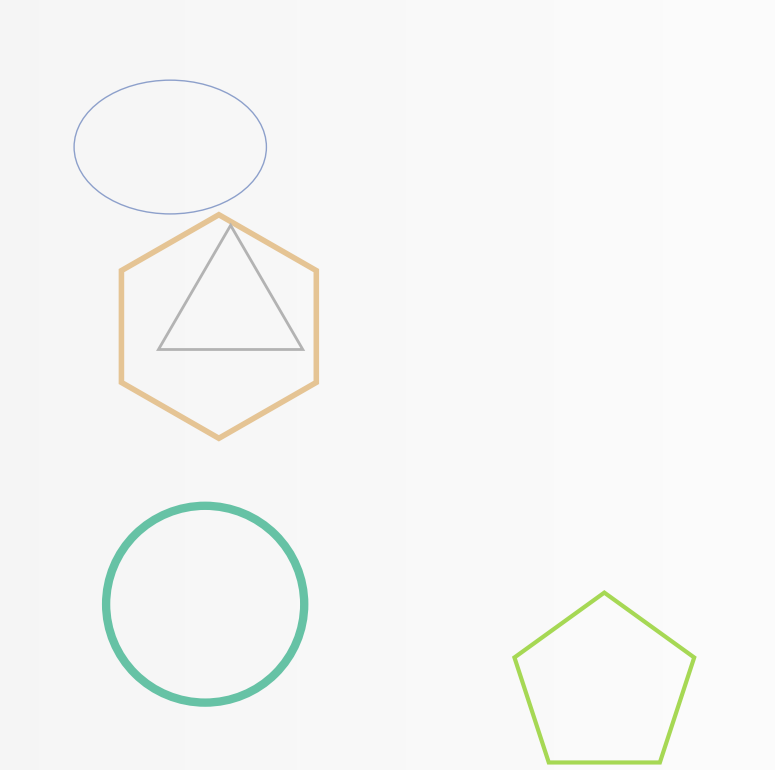[{"shape": "circle", "thickness": 3, "radius": 0.64, "center": [0.265, 0.215]}, {"shape": "oval", "thickness": 0.5, "radius": 0.62, "center": [0.22, 0.809]}, {"shape": "pentagon", "thickness": 1.5, "radius": 0.61, "center": [0.78, 0.108]}, {"shape": "hexagon", "thickness": 2, "radius": 0.73, "center": [0.282, 0.576]}, {"shape": "triangle", "thickness": 1, "radius": 0.54, "center": [0.298, 0.6]}]